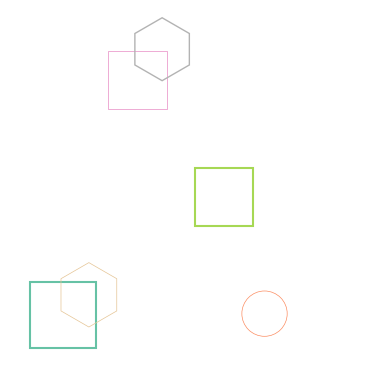[{"shape": "square", "thickness": 1.5, "radius": 0.43, "center": [0.163, 0.181]}, {"shape": "circle", "thickness": 0.5, "radius": 0.29, "center": [0.687, 0.185]}, {"shape": "square", "thickness": 0.5, "radius": 0.38, "center": [0.358, 0.792]}, {"shape": "square", "thickness": 1.5, "radius": 0.38, "center": [0.581, 0.489]}, {"shape": "hexagon", "thickness": 0.5, "radius": 0.42, "center": [0.231, 0.234]}, {"shape": "hexagon", "thickness": 1, "radius": 0.41, "center": [0.421, 0.872]}]